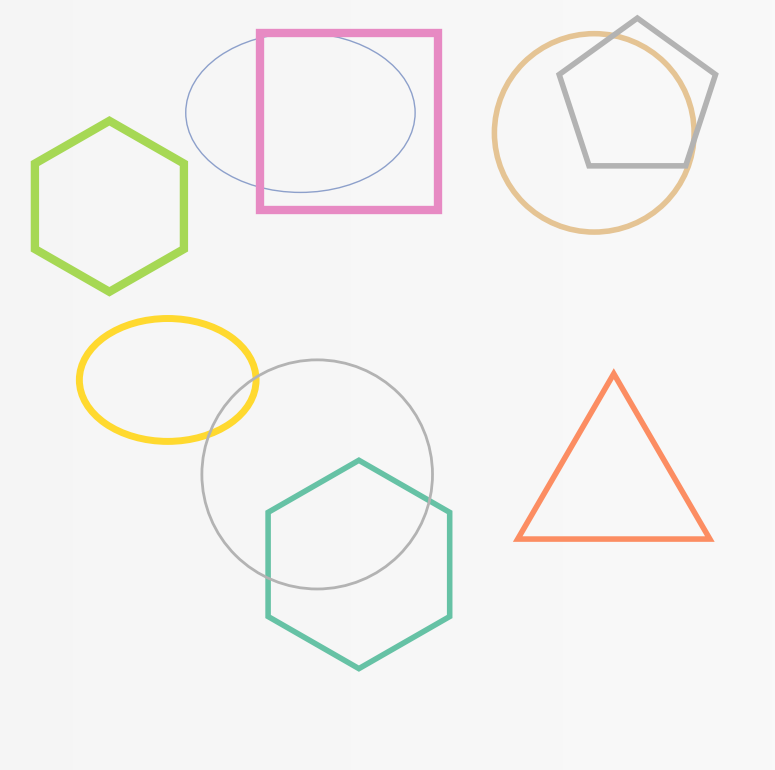[{"shape": "hexagon", "thickness": 2, "radius": 0.68, "center": [0.463, 0.267]}, {"shape": "triangle", "thickness": 2, "radius": 0.72, "center": [0.792, 0.371]}, {"shape": "oval", "thickness": 0.5, "radius": 0.74, "center": [0.388, 0.854]}, {"shape": "square", "thickness": 3, "radius": 0.58, "center": [0.451, 0.842]}, {"shape": "hexagon", "thickness": 3, "radius": 0.56, "center": [0.141, 0.732]}, {"shape": "oval", "thickness": 2.5, "radius": 0.57, "center": [0.216, 0.507]}, {"shape": "circle", "thickness": 2, "radius": 0.64, "center": [0.767, 0.827]}, {"shape": "circle", "thickness": 1, "radius": 0.74, "center": [0.409, 0.384]}, {"shape": "pentagon", "thickness": 2, "radius": 0.53, "center": [0.822, 0.87]}]